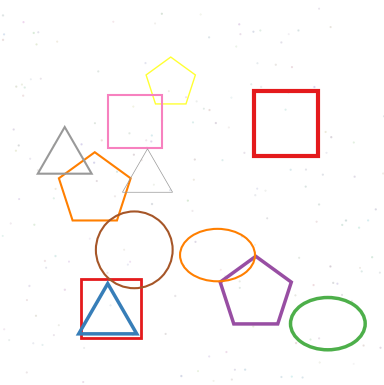[{"shape": "square", "thickness": 3, "radius": 0.42, "center": [0.744, 0.679]}, {"shape": "square", "thickness": 2, "radius": 0.39, "center": [0.288, 0.199]}, {"shape": "triangle", "thickness": 2.5, "radius": 0.43, "center": [0.28, 0.176]}, {"shape": "oval", "thickness": 2.5, "radius": 0.48, "center": [0.852, 0.159]}, {"shape": "pentagon", "thickness": 2.5, "radius": 0.49, "center": [0.664, 0.237]}, {"shape": "pentagon", "thickness": 1.5, "radius": 0.49, "center": [0.246, 0.507]}, {"shape": "oval", "thickness": 1.5, "radius": 0.49, "center": [0.565, 0.337]}, {"shape": "pentagon", "thickness": 1, "radius": 0.34, "center": [0.443, 0.785]}, {"shape": "circle", "thickness": 1.5, "radius": 0.5, "center": [0.349, 0.351]}, {"shape": "square", "thickness": 1.5, "radius": 0.35, "center": [0.351, 0.684]}, {"shape": "triangle", "thickness": 0.5, "radius": 0.38, "center": [0.383, 0.538]}, {"shape": "triangle", "thickness": 1.5, "radius": 0.4, "center": [0.168, 0.589]}]